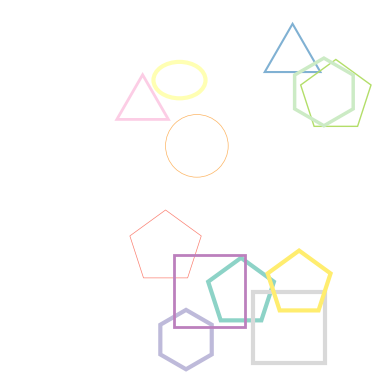[{"shape": "pentagon", "thickness": 3, "radius": 0.45, "center": [0.626, 0.241]}, {"shape": "oval", "thickness": 3, "radius": 0.34, "center": [0.466, 0.792]}, {"shape": "hexagon", "thickness": 3, "radius": 0.39, "center": [0.483, 0.118]}, {"shape": "pentagon", "thickness": 0.5, "radius": 0.49, "center": [0.43, 0.357]}, {"shape": "triangle", "thickness": 1.5, "radius": 0.42, "center": [0.76, 0.855]}, {"shape": "circle", "thickness": 0.5, "radius": 0.41, "center": [0.511, 0.621]}, {"shape": "pentagon", "thickness": 1, "radius": 0.48, "center": [0.872, 0.75]}, {"shape": "triangle", "thickness": 2, "radius": 0.39, "center": [0.37, 0.728]}, {"shape": "square", "thickness": 3, "radius": 0.46, "center": [0.75, 0.15]}, {"shape": "square", "thickness": 2, "radius": 0.46, "center": [0.544, 0.244]}, {"shape": "hexagon", "thickness": 2.5, "radius": 0.44, "center": [0.841, 0.761]}, {"shape": "pentagon", "thickness": 3, "radius": 0.43, "center": [0.777, 0.263]}]